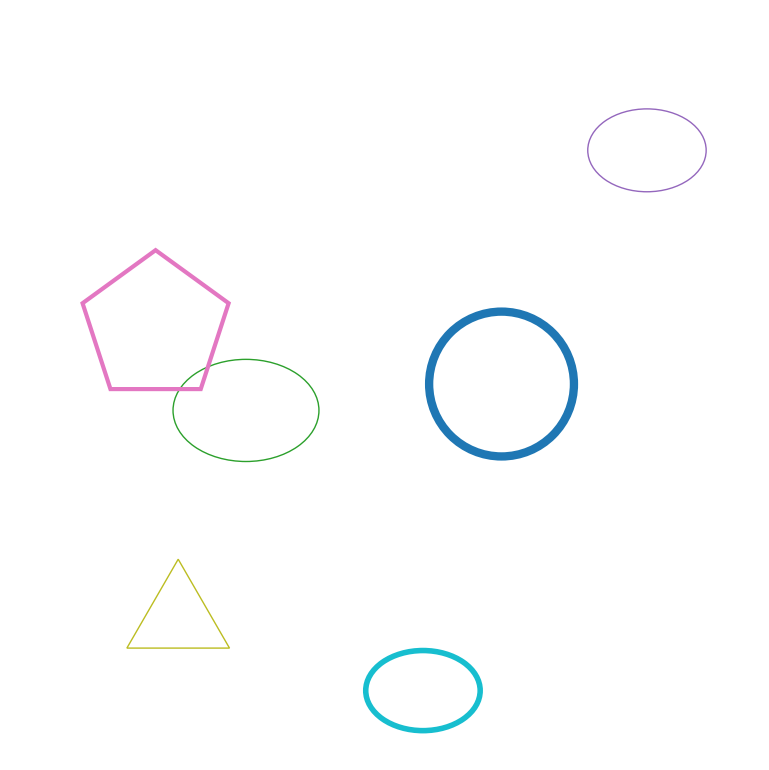[{"shape": "circle", "thickness": 3, "radius": 0.47, "center": [0.651, 0.501]}, {"shape": "oval", "thickness": 0.5, "radius": 0.47, "center": [0.319, 0.467]}, {"shape": "oval", "thickness": 0.5, "radius": 0.38, "center": [0.84, 0.805]}, {"shape": "pentagon", "thickness": 1.5, "radius": 0.5, "center": [0.202, 0.575]}, {"shape": "triangle", "thickness": 0.5, "radius": 0.38, "center": [0.231, 0.197]}, {"shape": "oval", "thickness": 2, "radius": 0.37, "center": [0.549, 0.103]}]